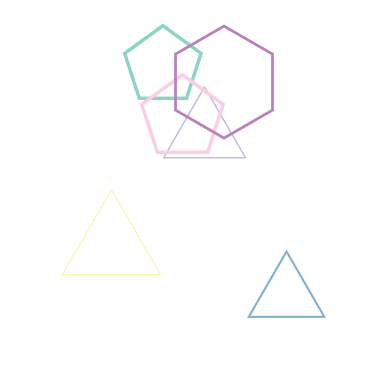[{"shape": "pentagon", "thickness": 2.5, "radius": 0.52, "center": [0.423, 0.829]}, {"shape": "triangle", "thickness": 1, "radius": 0.61, "center": [0.531, 0.652]}, {"shape": "triangle", "thickness": 1.5, "radius": 0.57, "center": [0.744, 0.234]}, {"shape": "pentagon", "thickness": 2.5, "radius": 0.56, "center": [0.474, 0.695]}, {"shape": "hexagon", "thickness": 2, "radius": 0.73, "center": [0.582, 0.787]}, {"shape": "triangle", "thickness": 0.5, "radius": 0.74, "center": [0.289, 0.36]}]